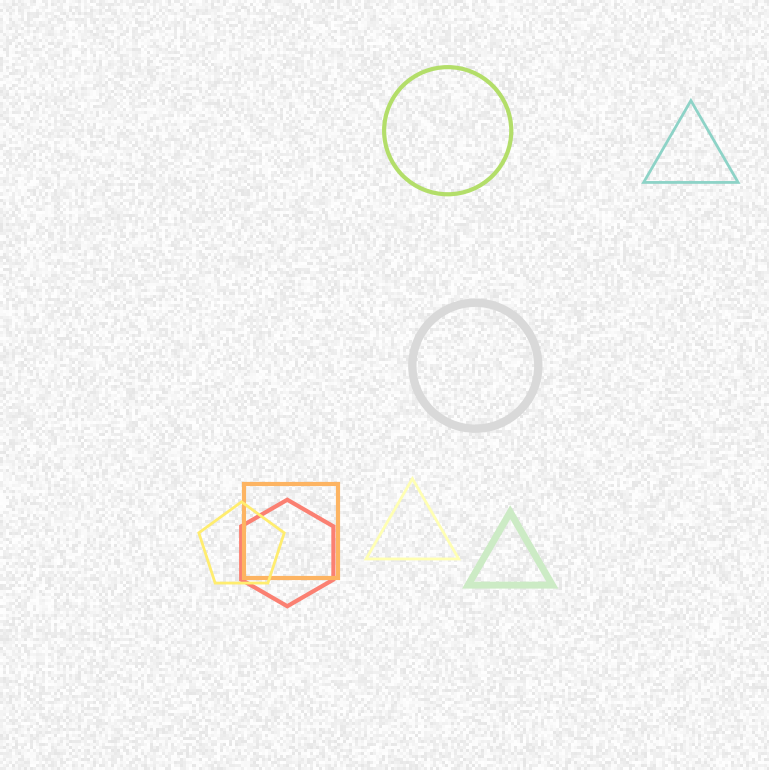[{"shape": "triangle", "thickness": 1, "radius": 0.35, "center": [0.897, 0.799]}, {"shape": "triangle", "thickness": 1, "radius": 0.35, "center": [0.536, 0.309]}, {"shape": "hexagon", "thickness": 1.5, "radius": 0.35, "center": [0.373, 0.282]}, {"shape": "square", "thickness": 1.5, "radius": 0.3, "center": [0.378, 0.31]}, {"shape": "circle", "thickness": 1.5, "radius": 0.41, "center": [0.581, 0.83]}, {"shape": "circle", "thickness": 3, "radius": 0.41, "center": [0.617, 0.525]}, {"shape": "triangle", "thickness": 2.5, "radius": 0.32, "center": [0.663, 0.272]}, {"shape": "pentagon", "thickness": 1, "radius": 0.29, "center": [0.314, 0.29]}]